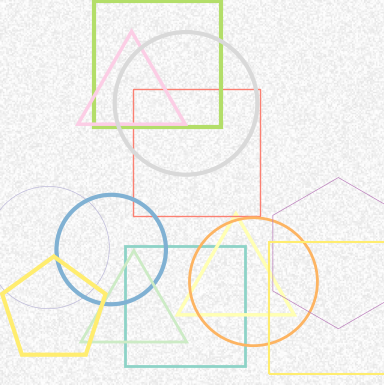[{"shape": "square", "thickness": 2, "radius": 0.78, "center": [0.481, 0.206]}, {"shape": "triangle", "thickness": 2.5, "radius": 0.87, "center": [0.613, 0.27]}, {"shape": "circle", "thickness": 0.5, "radius": 0.79, "center": [0.125, 0.357]}, {"shape": "square", "thickness": 1, "radius": 0.82, "center": [0.51, 0.604]}, {"shape": "circle", "thickness": 3, "radius": 0.71, "center": [0.289, 0.352]}, {"shape": "circle", "thickness": 2, "radius": 0.83, "center": [0.658, 0.268]}, {"shape": "square", "thickness": 3, "radius": 0.82, "center": [0.409, 0.834]}, {"shape": "triangle", "thickness": 2.5, "radius": 0.8, "center": [0.342, 0.758]}, {"shape": "circle", "thickness": 3, "radius": 0.93, "center": [0.483, 0.732]}, {"shape": "hexagon", "thickness": 0.5, "radius": 0.98, "center": [0.879, 0.342]}, {"shape": "triangle", "thickness": 2, "radius": 0.79, "center": [0.348, 0.191]}, {"shape": "square", "thickness": 1.5, "radius": 0.86, "center": [0.869, 0.2]}, {"shape": "pentagon", "thickness": 3, "radius": 0.71, "center": [0.14, 0.193]}]